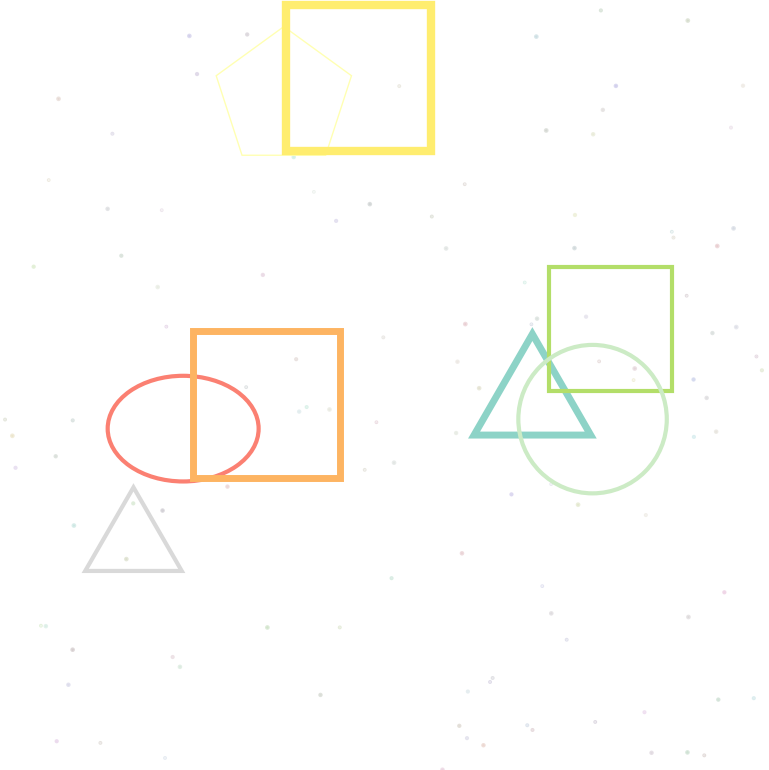[{"shape": "triangle", "thickness": 2.5, "radius": 0.44, "center": [0.691, 0.479]}, {"shape": "pentagon", "thickness": 0.5, "radius": 0.46, "center": [0.369, 0.873]}, {"shape": "oval", "thickness": 1.5, "radius": 0.49, "center": [0.238, 0.443]}, {"shape": "square", "thickness": 2.5, "radius": 0.48, "center": [0.346, 0.474]}, {"shape": "square", "thickness": 1.5, "radius": 0.4, "center": [0.793, 0.573]}, {"shape": "triangle", "thickness": 1.5, "radius": 0.36, "center": [0.173, 0.295]}, {"shape": "circle", "thickness": 1.5, "radius": 0.48, "center": [0.77, 0.456]}, {"shape": "square", "thickness": 3, "radius": 0.47, "center": [0.465, 0.899]}]